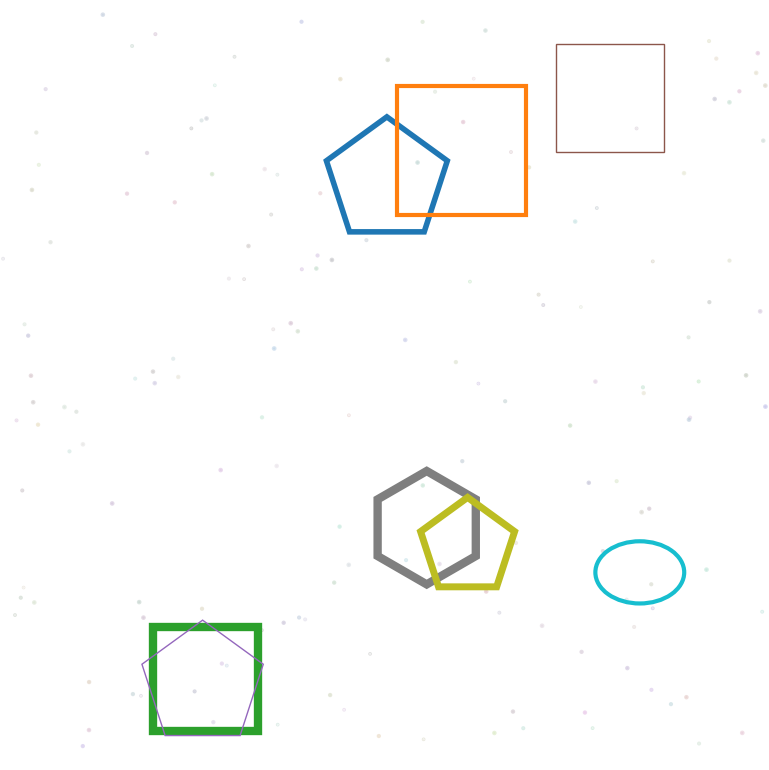[{"shape": "pentagon", "thickness": 2, "radius": 0.41, "center": [0.502, 0.766]}, {"shape": "square", "thickness": 1.5, "radius": 0.42, "center": [0.599, 0.804]}, {"shape": "square", "thickness": 3, "radius": 0.34, "center": [0.267, 0.118]}, {"shape": "pentagon", "thickness": 0.5, "radius": 0.41, "center": [0.263, 0.112]}, {"shape": "square", "thickness": 0.5, "radius": 0.35, "center": [0.792, 0.872]}, {"shape": "hexagon", "thickness": 3, "radius": 0.37, "center": [0.554, 0.315]}, {"shape": "pentagon", "thickness": 2.5, "radius": 0.32, "center": [0.607, 0.29]}, {"shape": "oval", "thickness": 1.5, "radius": 0.29, "center": [0.831, 0.257]}]